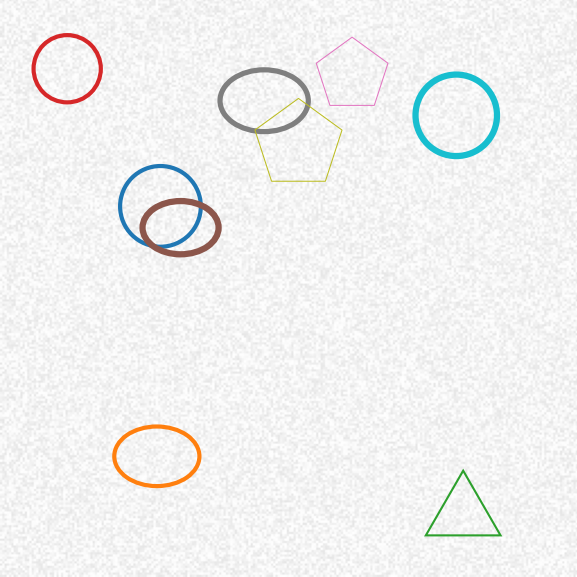[{"shape": "circle", "thickness": 2, "radius": 0.35, "center": [0.278, 0.642]}, {"shape": "oval", "thickness": 2, "radius": 0.37, "center": [0.272, 0.209]}, {"shape": "triangle", "thickness": 1, "radius": 0.37, "center": [0.802, 0.109]}, {"shape": "circle", "thickness": 2, "radius": 0.29, "center": [0.116, 0.88]}, {"shape": "oval", "thickness": 3, "radius": 0.33, "center": [0.313, 0.605]}, {"shape": "pentagon", "thickness": 0.5, "radius": 0.33, "center": [0.61, 0.869]}, {"shape": "oval", "thickness": 2.5, "radius": 0.38, "center": [0.457, 0.825]}, {"shape": "pentagon", "thickness": 0.5, "radius": 0.4, "center": [0.517, 0.749]}, {"shape": "circle", "thickness": 3, "radius": 0.35, "center": [0.79, 0.799]}]